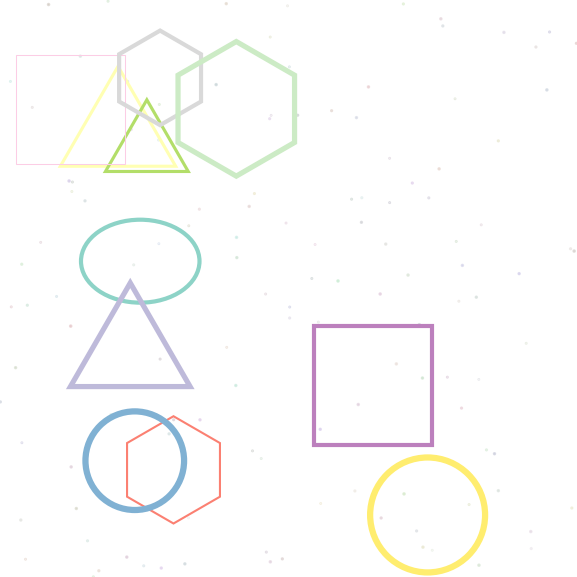[{"shape": "oval", "thickness": 2, "radius": 0.51, "center": [0.243, 0.547]}, {"shape": "triangle", "thickness": 1.5, "radius": 0.58, "center": [0.204, 0.769]}, {"shape": "triangle", "thickness": 2.5, "radius": 0.6, "center": [0.226, 0.39]}, {"shape": "hexagon", "thickness": 1, "radius": 0.46, "center": [0.3, 0.186]}, {"shape": "circle", "thickness": 3, "radius": 0.43, "center": [0.233, 0.201]}, {"shape": "triangle", "thickness": 1.5, "radius": 0.41, "center": [0.254, 0.744]}, {"shape": "square", "thickness": 0.5, "radius": 0.47, "center": [0.122, 0.81]}, {"shape": "hexagon", "thickness": 2, "radius": 0.41, "center": [0.277, 0.864]}, {"shape": "square", "thickness": 2, "radius": 0.51, "center": [0.646, 0.332]}, {"shape": "hexagon", "thickness": 2.5, "radius": 0.58, "center": [0.409, 0.811]}, {"shape": "circle", "thickness": 3, "radius": 0.5, "center": [0.74, 0.107]}]